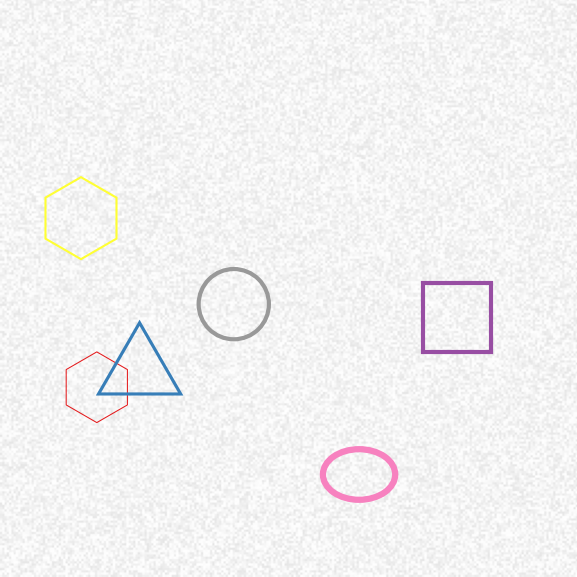[{"shape": "hexagon", "thickness": 0.5, "radius": 0.31, "center": [0.168, 0.329]}, {"shape": "triangle", "thickness": 1.5, "radius": 0.41, "center": [0.242, 0.358]}, {"shape": "square", "thickness": 2, "radius": 0.3, "center": [0.792, 0.45]}, {"shape": "hexagon", "thickness": 1, "radius": 0.35, "center": [0.14, 0.621]}, {"shape": "oval", "thickness": 3, "radius": 0.31, "center": [0.622, 0.178]}, {"shape": "circle", "thickness": 2, "radius": 0.3, "center": [0.405, 0.472]}]